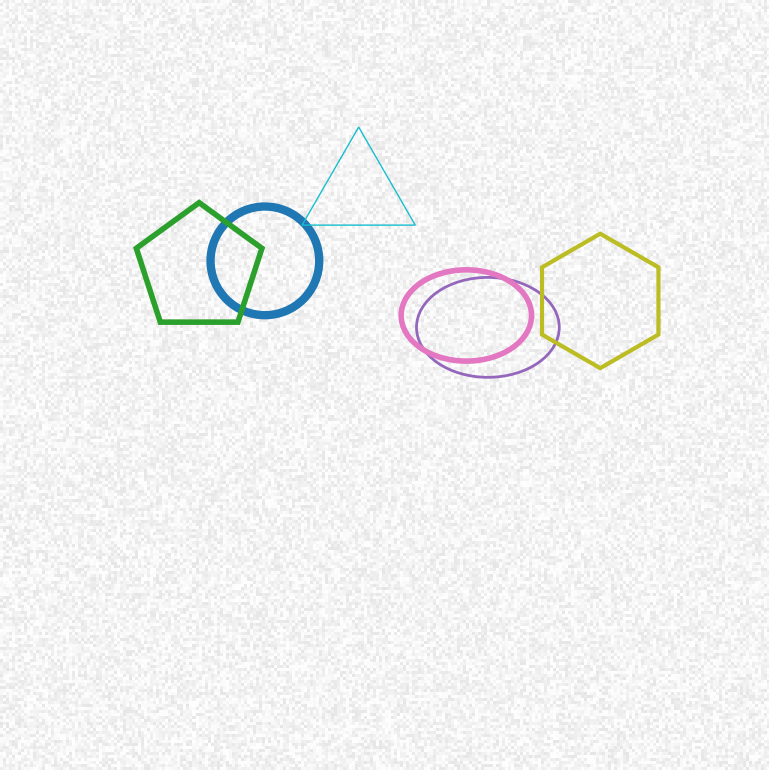[{"shape": "circle", "thickness": 3, "radius": 0.35, "center": [0.344, 0.661]}, {"shape": "pentagon", "thickness": 2, "radius": 0.43, "center": [0.259, 0.651]}, {"shape": "oval", "thickness": 1, "radius": 0.46, "center": [0.634, 0.575]}, {"shape": "oval", "thickness": 2, "radius": 0.42, "center": [0.606, 0.59]}, {"shape": "hexagon", "thickness": 1.5, "radius": 0.44, "center": [0.78, 0.609]}, {"shape": "triangle", "thickness": 0.5, "radius": 0.42, "center": [0.466, 0.75]}]